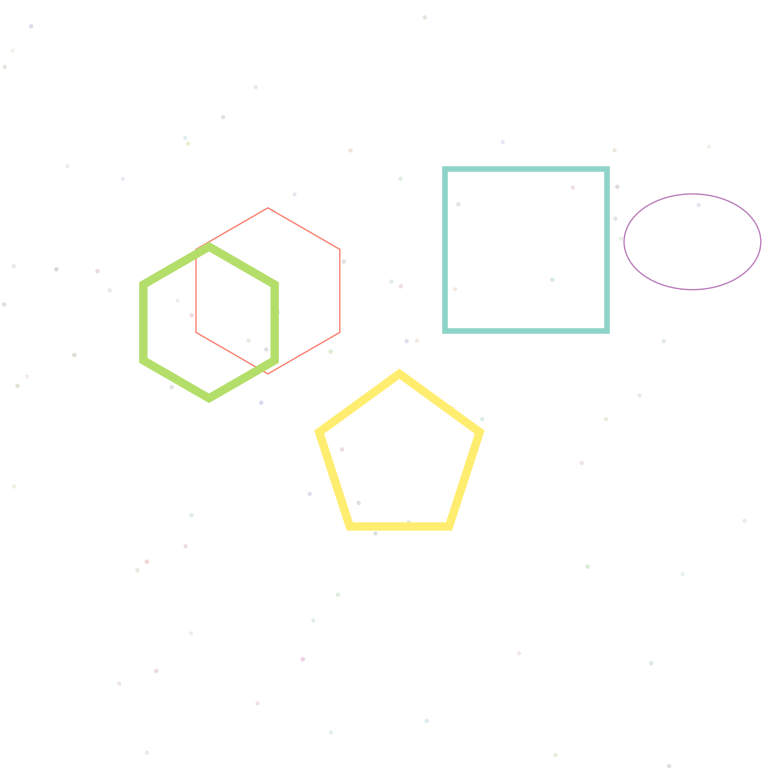[{"shape": "square", "thickness": 2, "radius": 0.53, "center": [0.683, 0.675]}, {"shape": "hexagon", "thickness": 0.5, "radius": 0.54, "center": [0.348, 0.622]}, {"shape": "hexagon", "thickness": 3, "radius": 0.49, "center": [0.271, 0.581]}, {"shape": "oval", "thickness": 0.5, "radius": 0.44, "center": [0.899, 0.686]}, {"shape": "pentagon", "thickness": 3, "radius": 0.55, "center": [0.519, 0.405]}]